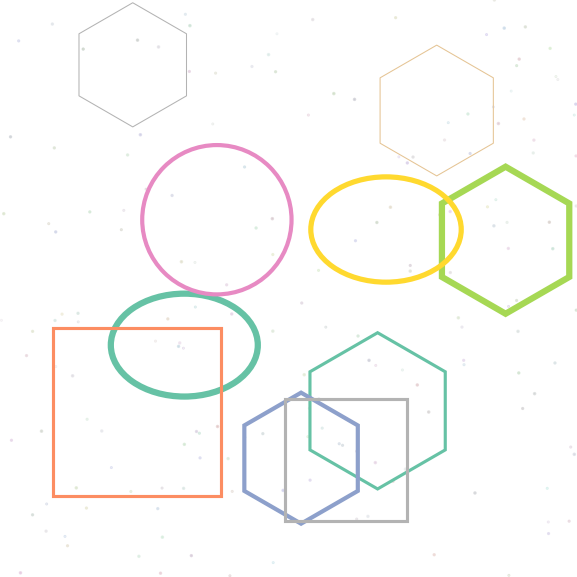[{"shape": "oval", "thickness": 3, "radius": 0.64, "center": [0.319, 0.402]}, {"shape": "hexagon", "thickness": 1.5, "radius": 0.68, "center": [0.654, 0.288]}, {"shape": "square", "thickness": 1.5, "radius": 0.73, "center": [0.237, 0.285]}, {"shape": "hexagon", "thickness": 2, "radius": 0.57, "center": [0.521, 0.206]}, {"shape": "circle", "thickness": 2, "radius": 0.65, "center": [0.376, 0.619]}, {"shape": "hexagon", "thickness": 3, "radius": 0.64, "center": [0.875, 0.583]}, {"shape": "oval", "thickness": 2.5, "radius": 0.65, "center": [0.668, 0.602]}, {"shape": "hexagon", "thickness": 0.5, "radius": 0.57, "center": [0.756, 0.808]}, {"shape": "square", "thickness": 1.5, "radius": 0.53, "center": [0.599, 0.202]}, {"shape": "hexagon", "thickness": 0.5, "radius": 0.54, "center": [0.23, 0.887]}]